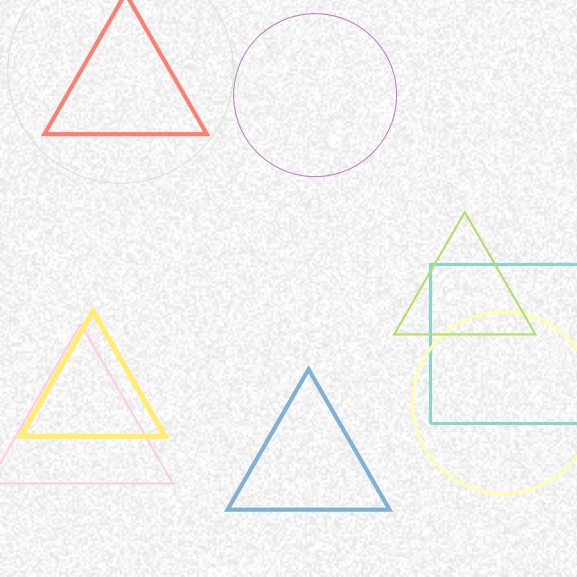[{"shape": "square", "thickness": 1.5, "radius": 0.69, "center": [0.881, 0.404]}, {"shape": "circle", "thickness": 1.5, "radius": 0.79, "center": [0.872, 0.302]}, {"shape": "triangle", "thickness": 2, "radius": 0.81, "center": [0.218, 0.848]}, {"shape": "triangle", "thickness": 2, "radius": 0.81, "center": [0.534, 0.198]}, {"shape": "triangle", "thickness": 1, "radius": 0.71, "center": [0.805, 0.491]}, {"shape": "triangle", "thickness": 1, "radius": 0.92, "center": [0.14, 0.254]}, {"shape": "circle", "thickness": 0.5, "radius": 0.71, "center": [0.546, 0.834]}, {"shape": "circle", "thickness": 0.5, "radius": 0.98, "center": [0.209, 0.877]}, {"shape": "triangle", "thickness": 2.5, "radius": 0.72, "center": [0.161, 0.316]}]